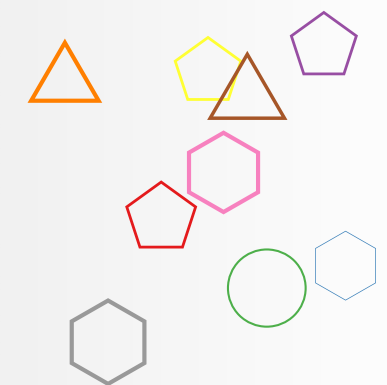[{"shape": "pentagon", "thickness": 2, "radius": 0.47, "center": [0.416, 0.434]}, {"shape": "hexagon", "thickness": 0.5, "radius": 0.45, "center": [0.892, 0.31]}, {"shape": "circle", "thickness": 1.5, "radius": 0.5, "center": [0.689, 0.252]}, {"shape": "pentagon", "thickness": 2, "radius": 0.44, "center": [0.836, 0.879]}, {"shape": "triangle", "thickness": 3, "radius": 0.5, "center": [0.167, 0.789]}, {"shape": "pentagon", "thickness": 2, "radius": 0.44, "center": [0.537, 0.814]}, {"shape": "triangle", "thickness": 2.5, "radius": 0.55, "center": [0.638, 0.748]}, {"shape": "hexagon", "thickness": 3, "radius": 0.51, "center": [0.577, 0.552]}, {"shape": "hexagon", "thickness": 3, "radius": 0.54, "center": [0.279, 0.111]}]